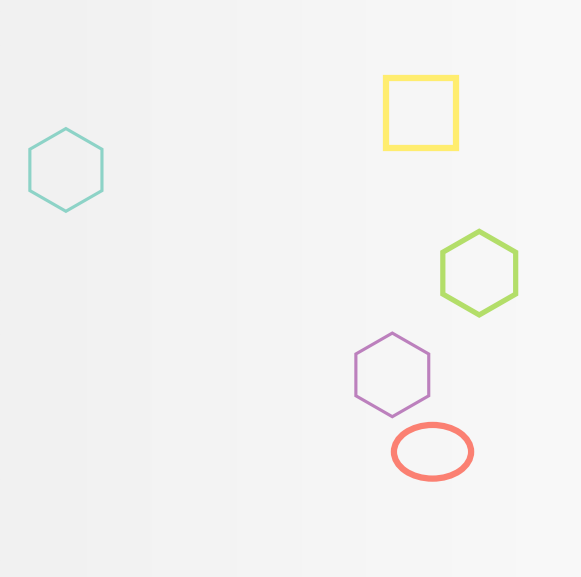[{"shape": "hexagon", "thickness": 1.5, "radius": 0.36, "center": [0.113, 0.705]}, {"shape": "oval", "thickness": 3, "radius": 0.33, "center": [0.744, 0.217]}, {"shape": "hexagon", "thickness": 2.5, "radius": 0.36, "center": [0.825, 0.526]}, {"shape": "hexagon", "thickness": 1.5, "radius": 0.36, "center": [0.675, 0.35]}, {"shape": "square", "thickness": 3, "radius": 0.3, "center": [0.724, 0.803]}]